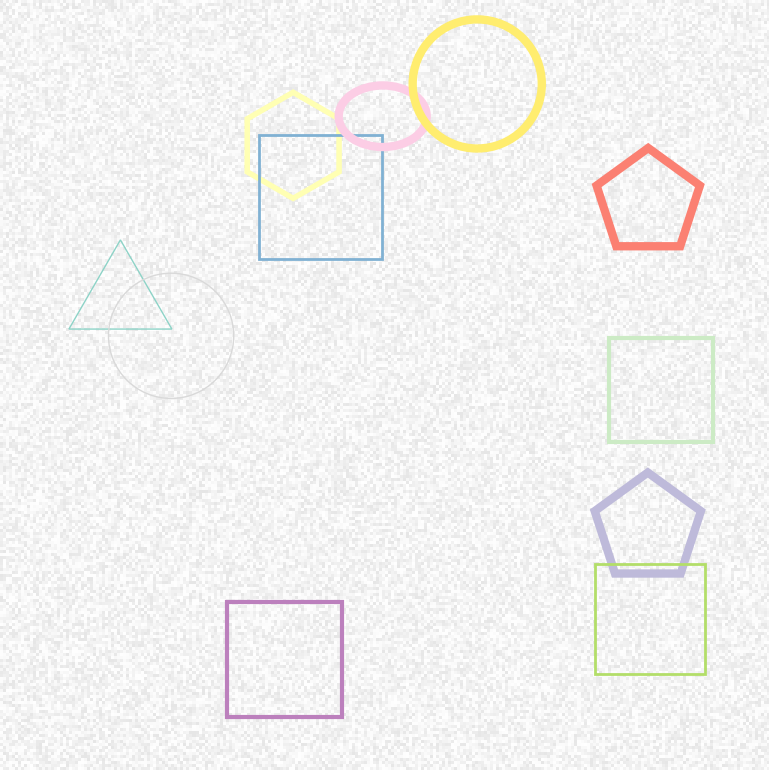[{"shape": "triangle", "thickness": 0.5, "radius": 0.39, "center": [0.156, 0.611]}, {"shape": "hexagon", "thickness": 2, "radius": 0.34, "center": [0.381, 0.811]}, {"shape": "pentagon", "thickness": 3, "radius": 0.36, "center": [0.841, 0.314]}, {"shape": "pentagon", "thickness": 3, "radius": 0.35, "center": [0.842, 0.737]}, {"shape": "square", "thickness": 1, "radius": 0.4, "center": [0.416, 0.744]}, {"shape": "square", "thickness": 1, "radius": 0.36, "center": [0.844, 0.196]}, {"shape": "oval", "thickness": 3, "radius": 0.29, "center": [0.497, 0.849]}, {"shape": "circle", "thickness": 0.5, "radius": 0.41, "center": [0.222, 0.564]}, {"shape": "square", "thickness": 1.5, "radius": 0.37, "center": [0.369, 0.143]}, {"shape": "square", "thickness": 1.5, "radius": 0.34, "center": [0.859, 0.493]}, {"shape": "circle", "thickness": 3, "radius": 0.42, "center": [0.62, 0.891]}]